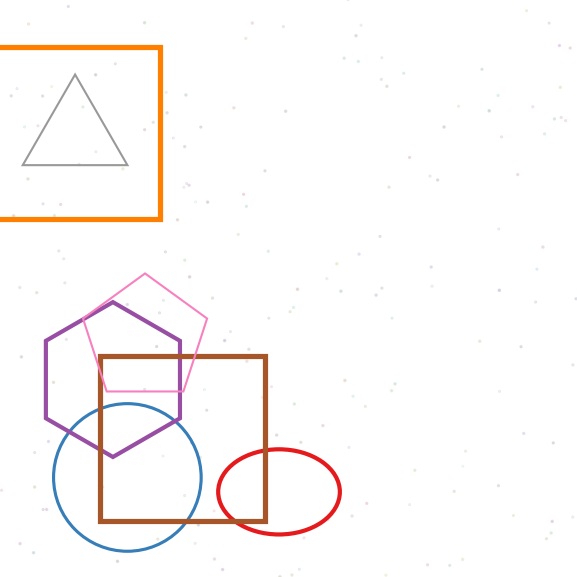[{"shape": "oval", "thickness": 2, "radius": 0.53, "center": [0.483, 0.147]}, {"shape": "circle", "thickness": 1.5, "radius": 0.64, "center": [0.221, 0.172]}, {"shape": "hexagon", "thickness": 2, "radius": 0.67, "center": [0.196, 0.342]}, {"shape": "square", "thickness": 2.5, "radius": 0.74, "center": [0.129, 0.77]}, {"shape": "square", "thickness": 2.5, "radius": 0.71, "center": [0.316, 0.24]}, {"shape": "pentagon", "thickness": 1, "radius": 0.56, "center": [0.251, 0.413]}, {"shape": "triangle", "thickness": 1, "radius": 0.52, "center": [0.13, 0.765]}]